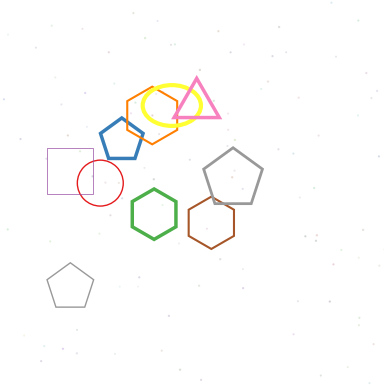[{"shape": "circle", "thickness": 1, "radius": 0.3, "center": [0.26, 0.524]}, {"shape": "pentagon", "thickness": 2.5, "radius": 0.29, "center": [0.316, 0.635]}, {"shape": "hexagon", "thickness": 2.5, "radius": 0.33, "center": [0.4, 0.444]}, {"shape": "square", "thickness": 0.5, "radius": 0.3, "center": [0.181, 0.556]}, {"shape": "hexagon", "thickness": 1.5, "radius": 0.37, "center": [0.395, 0.7]}, {"shape": "oval", "thickness": 3, "radius": 0.38, "center": [0.446, 0.726]}, {"shape": "hexagon", "thickness": 1.5, "radius": 0.34, "center": [0.549, 0.421]}, {"shape": "triangle", "thickness": 2.5, "radius": 0.34, "center": [0.511, 0.729]}, {"shape": "pentagon", "thickness": 1, "radius": 0.32, "center": [0.183, 0.254]}, {"shape": "pentagon", "thickness": 2, "radius": 0.4, "center": [0.605, 0.536]}]